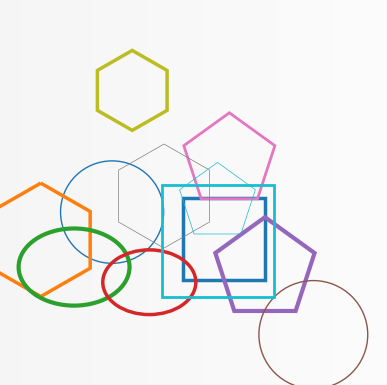[{"shape": "circle", "thickness": 1, "radius": 0.67, "center": [0.289, 0.449]}, {"shape": "square", "thickness": 2.5, "radius": 0.53, "center": [0.578, 0.379]}, {"shape": "hexagon", "thickness": 2.5, "radius": 0.74, "center": [0.105, 0.377]}, {"shape": "oval", "thickness": 3, "radius": 0.72, "center": [0.191, 0.306]}, {"shape": "oval", "thickness": 2.5, "radius": 0.6, "center": [0.385, 0.267]}, {"shape": "pentagon", "thickness": 3, "radius": 0.67, "center": [0.684, 0.301]}, {"shape": "circle", "thickness": 1, "radius": 0.7, "center": [0.809, 0.131]}, {"shape": "pentagon", "thickness": 2, "radius": 0.62, "center": [0.592, 0.583]}, {"shape": "hexagon", "thickness": 0.5, "radius": 0.68, "center": [0.423, 0.491]}, {"shape": "hexagon", "thickness": 2.5, "radius": 0.52, "center": [0.341, 0.765]}, {"shape": "square", "thickness": 2, "radius": 0.73, "center": [0.562, 0.375]}, {"shape": "pentagon", "thickness": 0.5, "radius": 0.51, "center": [0.561, 0.475]}]